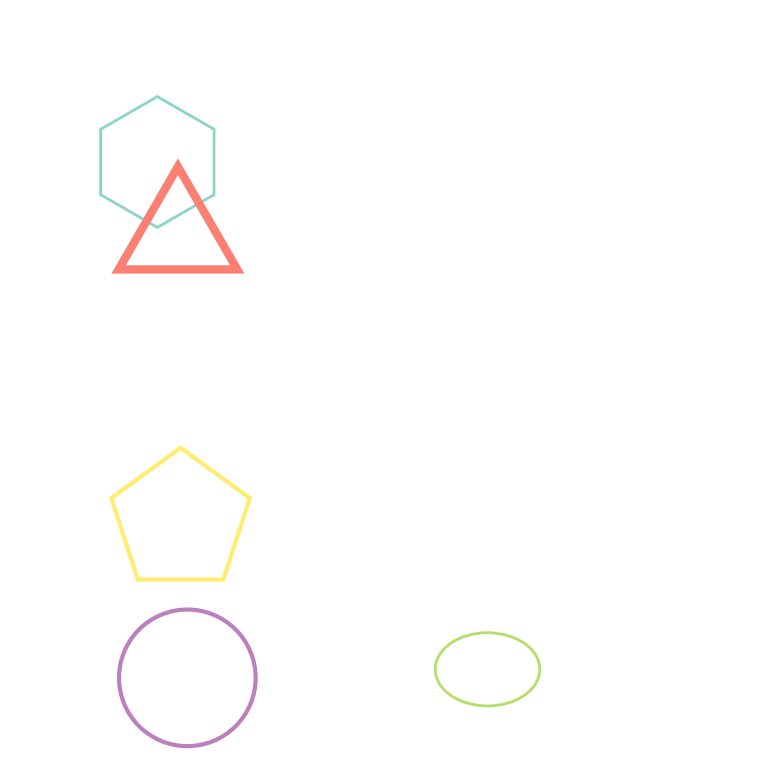[{"shape": "hexagon", "thickness": 1, "radius": 0.42, "center": [0.204, 0.79]}, {"shape": "triangle", "thickness": 3, "radius": 0.44, "center": [0.231, 0.695]}, {"shape": "oval", "thickness": 1, "radius": 0.34, "center": [0.633, 0.131]}, {"shape": "circle", "thickness": 1.5, "radius": 0.44, "center": [0.243, 0.12]}, {"shape": "pentagon", "thickness": 1.5, "radius": 0.47, "center": [0.235, 0.324]}]